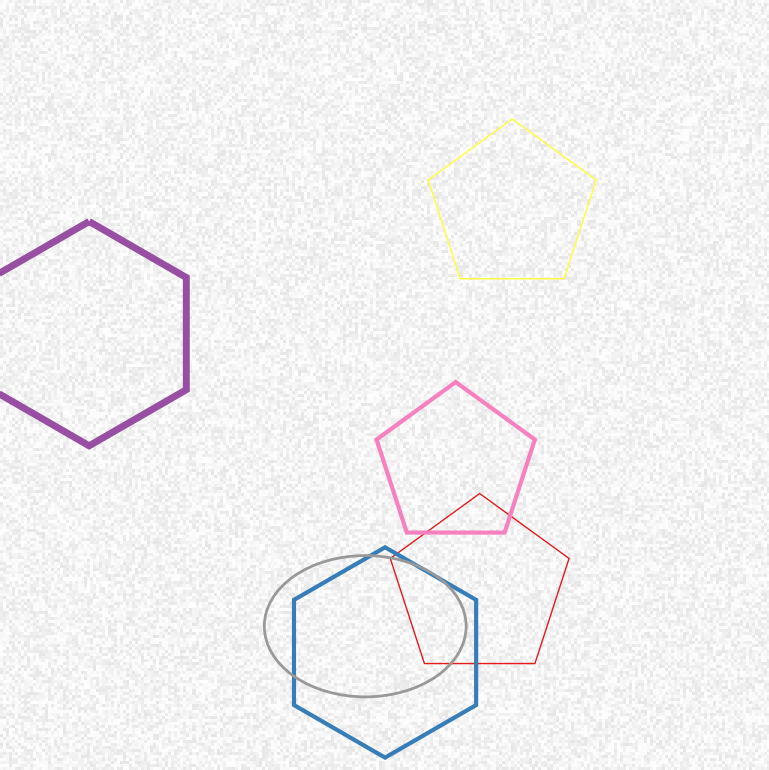[{"shape": "pentagon", "thickness": 0.5, "radius": 0.61, "center": [0.623, 0.237]}, {"shape": "hexagon", "thickness": 1.5, "radius": 0.68, "center": [0.5, 0.153]}, {"shape": "hexagon", "thickness": 2.5, "radius": 0.73, "center": [0.116, 0.567]}, {"shape": "pentagon", "thickness": 0.5, "radius": 0.57, "center": [0.665, 0.731]}, {"shape": "pentagon", "thickness": 1.5, "radius": 0.54, "center": [0.592, 0.396]}, {"shape": "oval", "thickness": 1, "radius": 0.66, "center": [0.474, 0.187]}]